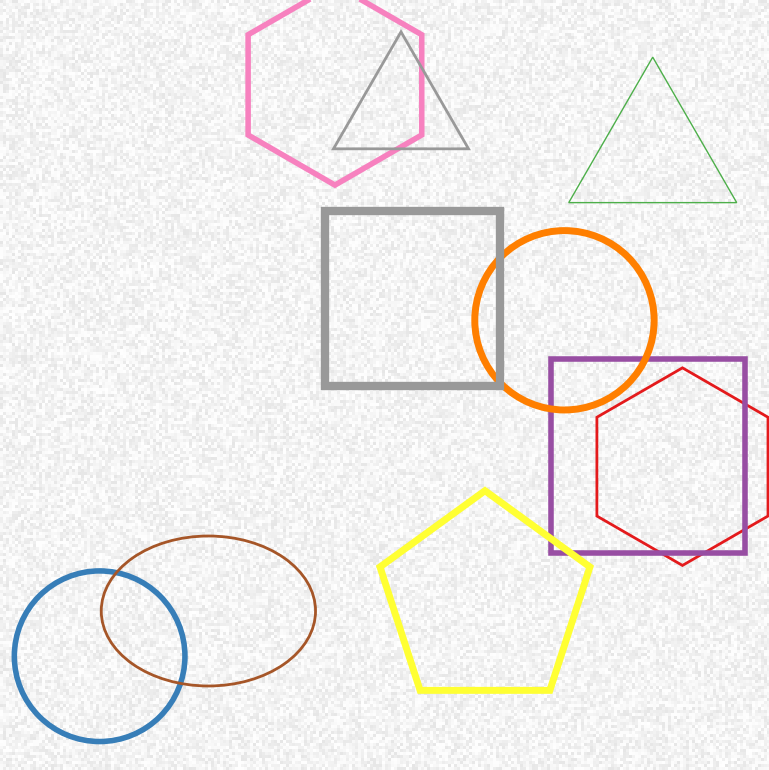[{"shape": "hexagon", "thickness": 1, "radius": 0.64, "center": [0.886, 0.394]}, {"shape": "circle", "thickness": 2, "radius": 0.55, "center": [0.129, 0.148]}, {"shape": "triangle", "thickness": 0.5, "radius": 0.63, "center": [0.848, 0.8]}, {"shape": "square", "thickness": 2, "radius": 0.63, "center": [0.841, 0.408]}, {"shape": "circle", "thickness": 2.5, "radius": 0.58, "center": [0.733, 0.584]}, {"shape": "pentagon", "thickness": 2.5, "radius": 0.72, "center": [0.63, 0.219]}, {"shape": "oval", "thickness": 1, "radius": 0.7, "center": [0.271, 0.206]}, {"shape": "hexagon", "thickness": 2, "radius": 0.65, "center": [0.435, 0.89]}, {"shape": "square", "thickness": 3, "radius": 0.57, "center": [0.536, 0.613]}, {"shape": "triangle", "thickness": 1, "radius": 0.51, "center": [0.521, 0.857]}]